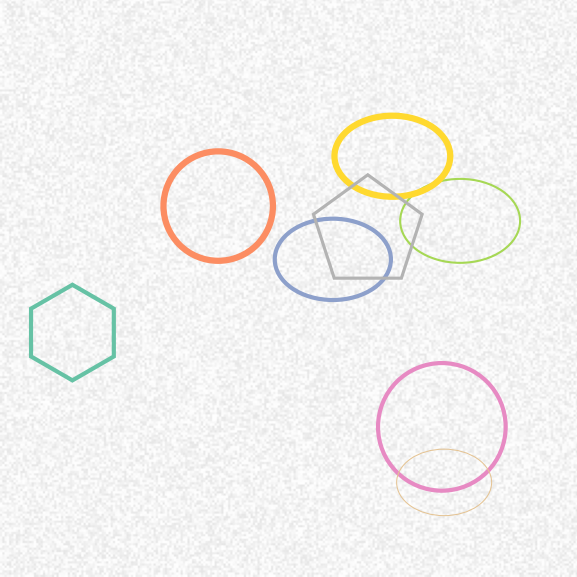[{"shape": "hexagon", "thickness": 2, "radius": 0.41, "center": [0.125, 0.423]}, {"shape": "circle", "thickness": 3, "radius": 0.47, "center": [0.378, 0.642]}, {"shape": "oval", "thickness": 2, "radius": 0.5, "center": [0.576, 0.55]}, {"shape": "circle", "thickness": 2, "radius": 0.55, "center": [0.765, 0.26]}, {"shape": "oval", "thickness": 1, "radius": 0.52, "center": [0.797, 0.617]}, {"shape": "oval", "thickness": 3, "radius": 0.5, "center": [0.679, 0.729]}, {"shape": "oval", "thickness": 0.5, "radius": 0.41, "center": [0.769, 0.164]}, {"shape": "pentagon", "thickness": 1.5, "radius": 0.49, "center": [0.637, 0.597]}]